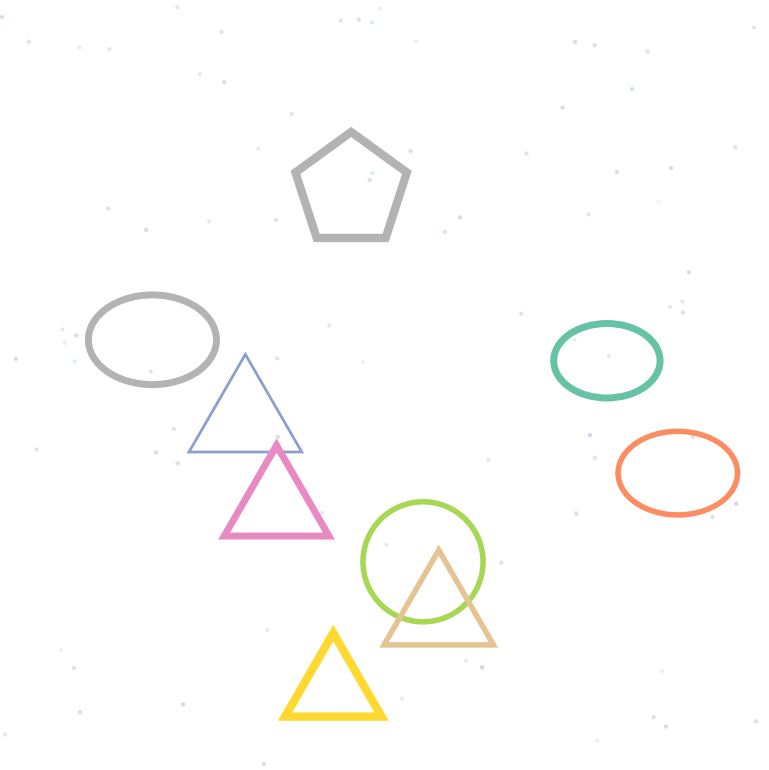[{"shape": "oval", "thickness": 2.5, "radius": 0.35, "center": [0.788, 0.532]}, {"shape": "oval", "thickness": 2, "radius": 0.39, "center": [0.88, 0.386]}, {"shape": "triangle", "thickness": 1, "radius": 0.42, "center": [0.319, 0.455]}, {"shape": "triangle", "thickness": 2.5, "radius": 0.39, "center": [0.359, 0.343]}, {"shape": "circle", "thickness": 2, "radius": 0.39, "center": [0.549, 0.27]}, {"shape": "triangle", "thickness": 3, "radius": 0.36, "center": [0.433, 0.106]}, {"shape": "triangle", "thickness": 2, "radius": 0.41, "center": [0.57, 0.204]}, {"shape": "pentagon", "thickness": 3, "radius": 0.38, "center": [0.456, 0.753]}, {"shape": "oval", "thickness": 2.5, "radius": 0.42, "center": [0.198, 0.559]}]